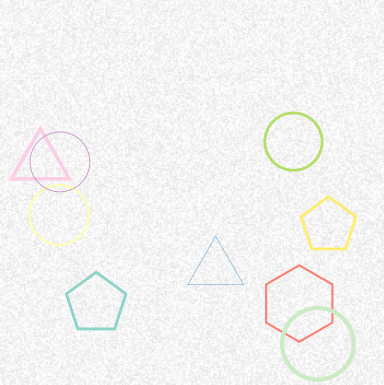[{"shape": "pentagon", "thickness": 2, "radius": 0.41, "center": [0.25, 0.212]}, {"shape": "circle", "thickness": 1.5, "radius": 0.39, "center": [0.153, 0.442]}, {"shape": "hexagon", "thickness": 1.5, "radius": 0.5, "center": [0.777, 0.212]}, {"shape": "triangle", "thickness": 0.5, "radius": 0.42, "center": [0.56, 0.302]}, {"shape": "circle", "thickness": 2, "radius": 0.37, "center": [0.762, 0.632]}, {"shape": "triangle", "thickness": 2.5, "radius": 0.44, "center": [0.105, 0.579]}, {"shape": "circle", "thickness": 0.5, "radius": 0.39, "center": [0.156, 0.579]}, {"shape": "circle", "thickness": 3, "radius": 0.47, "center": [0.826, 0.107]}, {"shape": "pentagon", "thickness": 2, "radius": 0.37, "center": [0.854, 0.414]}]